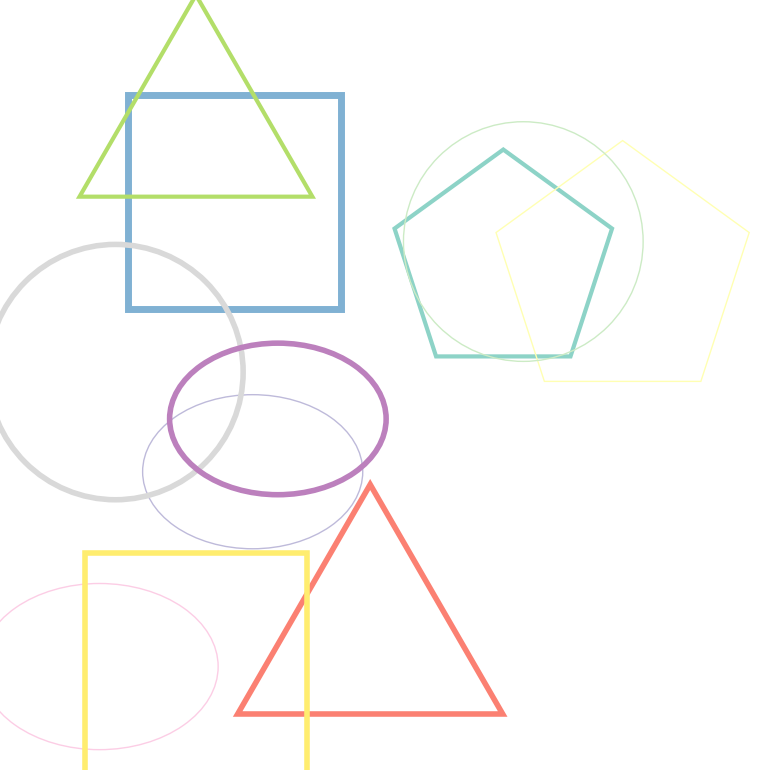[{"shape": "pentagon", "thickness": 1.5, "radius": 0.74, "center": [0.654, 0.657]}, {"shape": "pentagon", "thickness": 0.5, "radius": 0.86, "center": [0.809, 0.645]}, {"shape": "oval", "thickness": 0.5, "radius": 0.71, "center": [0.328, 0.387]}, {"shape": "triangle", "thickness": 2, "radius": 0.99, "center": [0.481, 0.172]}, {"shape": "square", "thickness": 2.5, "radius": 0.69, "center": [0.305, 0.738]}, {"shape": "triangle", "thickness": 1.5, "radius": 0.87, "center": [0.254, 0.832]}, {"shape": "oval", "thickness": 0.5, "radius": 0.77, "center": [0.129, 0.134]}, {"shape": "circle", "thickness": 2, "radius": 0.83, "center": [0.15, 0.517]}, {"shape": "oval", "thickness": 2, "radius": 0.7, "center": [0.361, 0.456]}, {"shape": "circle", "thickness": 0.5, "radius": 0.78, "center": [0.68, 0.686]}, {"shape": "square", "thickness": 2, "radius": 0.72, "center": [0.254, 0.137]}]